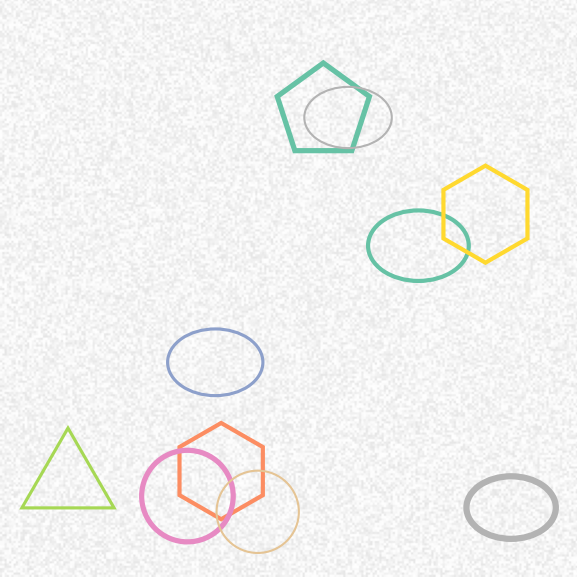[{"shape": "oval", "thickness": 2, "radius": 0.44, "center": [0.725, 0.574]}, {"shape": "pentagon", "thickness": 2.5, "radius": 0.42, "center": [0.56, 0.806]}, {"shape": "hexagon", "thickness": 2, "radius": 0.42, "center": [0.383, 0.183]}, {"shape": "oval", "thickness": 1.5, "radius": 0.41, "center": [0.373, 0.372]}, {"shape": "circle", "thickness": 2.5, "radius": 0.4, "center": [0.325, 0.14]}, {"shape": "triangle", "thickness": 1.5, "radius": 0.46, "center": [0.118, 0.166]}, {"shape": "hexagon", "thickness": 2, "radius": 0.42, "center": [0.841, 0.628]}, {"shape": "circle", "thickness": 1, "radius": 0.36, "center": [0.446, 0.113]}, {"shape": "oval", "thickness": 1, "radius": 0.38, "center": [0.603, 0.796]}, {"shape": "oval", "thickness": 3, "radius": 0.39, "center": [0.885, 0.12]}]